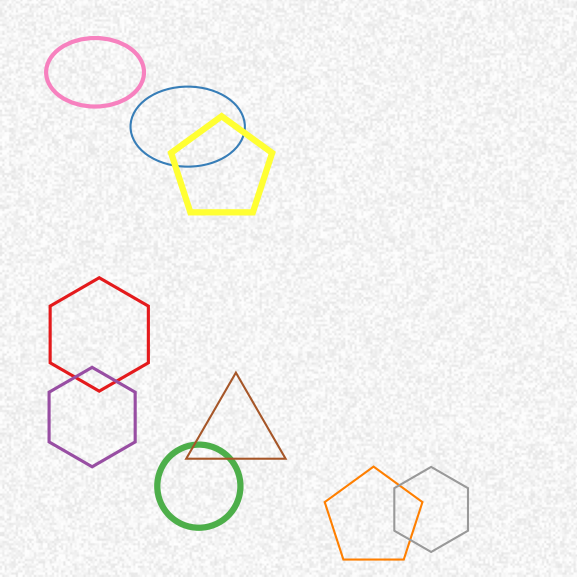[{"shape": "hexagon", "thickness": 1.5, "radius": 0.49, "center": [0.172, 0.42]}, {"shape": "oval", "thickness": 1, "radius": 0.49, "center": [0.325, 0.78]}, {"shape": "circle", "thickness": 3, "radius": 0.36, "center": [0.344, 0.157]}, {"shape": "hexagon", "thickness": 1.5, "radius": 0.43, "center": [0.16, 0.277]}, {"shape": "pentagon", "thickness": 1, "radius": 0.44, "center": [0.647, 0.102]}, {"shape": "pentagon", "thickness": 3, "radius": 0.46, "center": [0.384, 0.706]}, {"shape": "triangle", "thickness": 1, "radius": 0.5, "center": [0.408, 0.254]}, {"shape": "oval", "thickness": 2, "radius": 0.42, "center": [0.165, 0.874]}, {"shape": "hexagon", "thickness": 1, "radius": 0.37, "center": [0.747, 0.117]}]